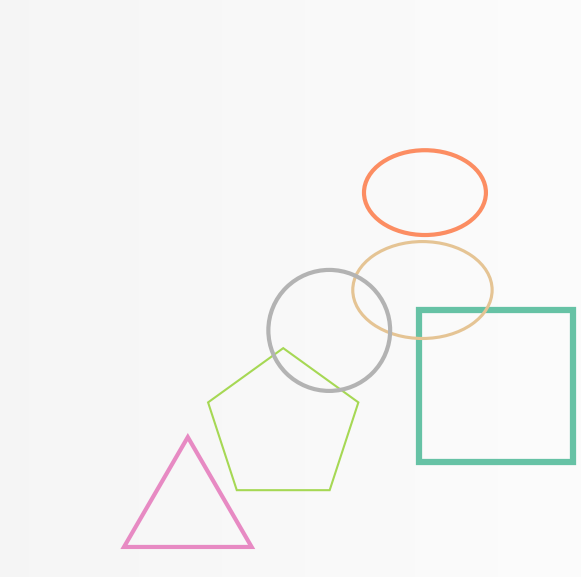[{"shape": "square", "thickness": 3, "radius": 0.66, "center": [0.853, 0.33]}, {"shape": "oval", "thickness": 2, "radius": 0.52, "center": [0.731, 0.666]}, {"shape": "triangle", "thickness": 2, "radius": 0.63, "center": [0.323, 0.115]}, {"shape": "pentagon", "thickness": 1, "radius": 0.68, "center": [0.487, 0.26]}, {"shape": "oval", "thickness": 1.5, "radius": 0.6, "center": [0.727, 0.497]}, {"shape": "circle", "thickness": 2, "radius": 0.52, "center": [0.566, 0.427]}]